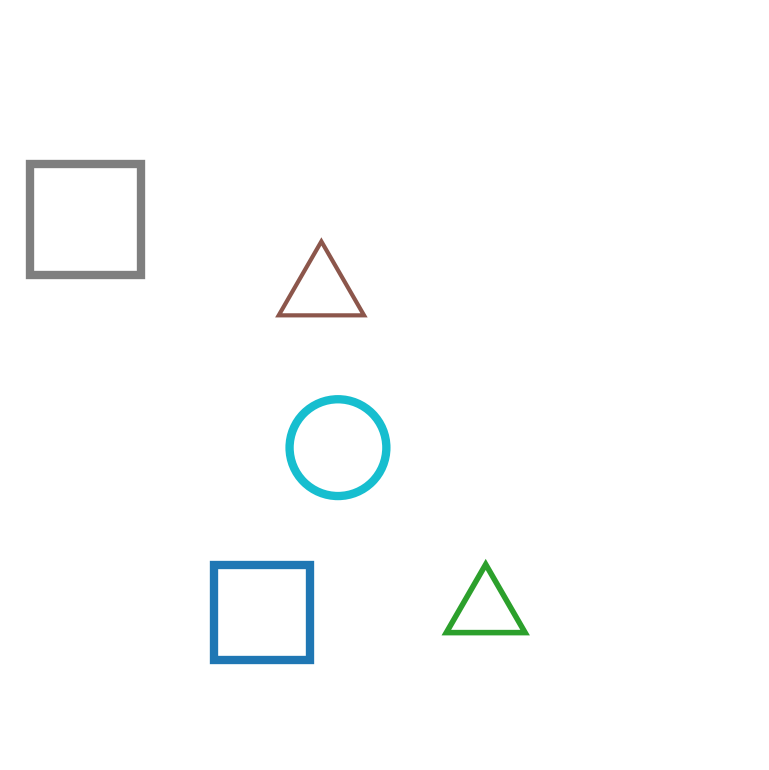[{"shape": "square", "thickness": 3, "radius": 0.31, "center": [0.34, 0.205]}, {"shape": "triangle", "thickness": 2, "radius": 0.3, "center": [0.631, 0.208]}, {"shape": "triangle", "thickness": 1.5, "radius": 0.32, "center": [0.417, 0.622]}, {"shape": "square", "thickness": 3, "radius": 0.36, "center": [0.111, 0.715]}, {"shape": "circle", "thickness": 3, "radius": 0.31, "center": [0.439, 0.419]}]